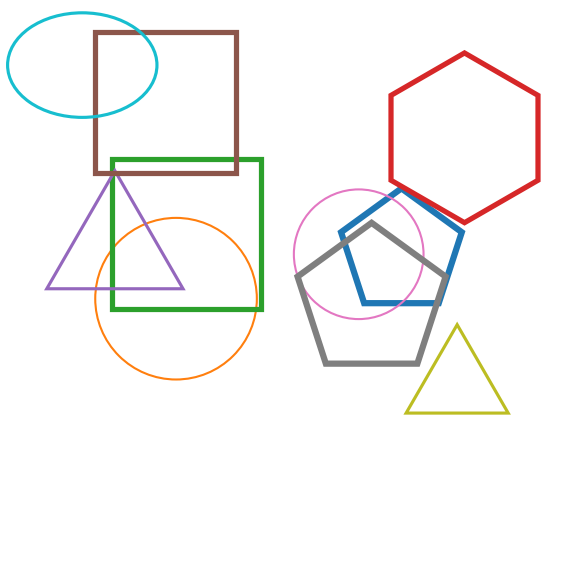[{"shape": "pentagon", "thickness": 3, "radius": 0.55, "center": [0.695, 0.563]}, {"shape": "circle", "thickness": 1, "radius": 0.7, "center": [0.305, 0.482]}, {"shape": "square", "thickness": 2.5, "radius": 0.65, "center": [0.323, 0.594]}, {"shape": "hexagon", "thickness": 2.5, "radius": 0.73, "center": [0.804, 0.76]}, {"shape": "triangle", "thickness": 1.5, "radius": 0.68, "center": [0.199, 0.567]}, {"shape": "square", "thickness": 2.5, "radius": 0.61, "center": [0.287, 0.822]}, {"shape": "circle", "thickness": 1, "radius": 0.56, "center": [0.621, 0.559]}, {"shape": "pentagon", "thickness": 3, "radius": 0.67, "center": [0.643, 0.478]}, {"shape": "triangle", "thickness": 1.5, "radius": 0.51, "center": [0.792, 0.335]}, {"shape": "oval", "thickness": 1.5, "radius": 0.65, "center": [0.142, 0.886]}]